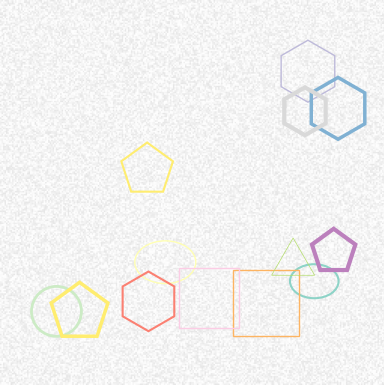[{"shape": "oval", "thickness": 1.5, "radius": 0.32, "center": [0.816, 0.27]}, {"shape": "oval", "thickness": 1, "radius": 0.4, "center": [0.429, 0.319]}, {"shape": "hexagon", "thickness": 1, "radius": 0.4, "center": [0.8, 0.815]}, {"shape": "hexagon", "thickness": 1.5, "radius": 0.39, "center": [0.386, 0.217]}, {"shape": "hexagon", "thickness": 2.5, "radius": 0.4, "center": [0.878, 0.719]}, {"shape": "square", "thickness": 1, "radius": 0.43, "center": [0.691, 0.212]}, {"shape": "triangle", "thickness": 0.5, "radius": 0.32, "center": [0.761, 0.317]}, {"shape": "square", "thickness": 1, "radius": 0.39, "center": [0.543, 0.225]}, {"shape": "hexagon", "thickness": 3, "radius": 0.31, "center": [0.792, 0.711]}, {"shape": "pentagon", "thickness": 3, "radius": 0.3, "center": [0.867, 0.347]}, {"shape": "circle", "thickness": 2, "radius": 0.32, "center": [0.147, 0.191]}, {"shape": "pentagon", "thickness": 1.5, "radius": 0.35, "center": [0.382, 0.559]}, {"shape": "pentagon", "thickness": 2.5, "radius": 0.39, "center": [0.207, 0.189]}]